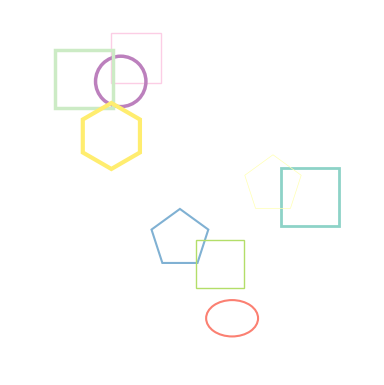[{"shape": "square", "thickness": 2, "radius": 0.38, "center": [0.805, 0.488]}, {"shape": "pentagon", "thickness": 0.5, "radius": 0.39, "center": [0.709, 0.521]}, {"shape": "oval", "thickness": 1.5, "radius": 0.34, "center": [0.603, 0.173]}, {"shape": "pentagon", "thickness": 1.5, "radius": 0.39, "center": [0.467, 0.38]}, {"shape": "square", "thickness": 1, "radius": 0.31, "center": [0.572, 0.314]}, {"shape": "square", "thickness": 1, "radius": 0.32, "center": [0.354, 0.85]}, {"shape": "circle", "thickness": 2.5, "radius": 0.33, "center": [0.314, 0.789]}, {"shape": "square", "thickness": 2.5, "radius": 0.38, "center": [0.218, 0.794]}, {"shape": "hexagon", "thickness": 3, "radius": 0.43, "center": [0.289, 0.647]}]